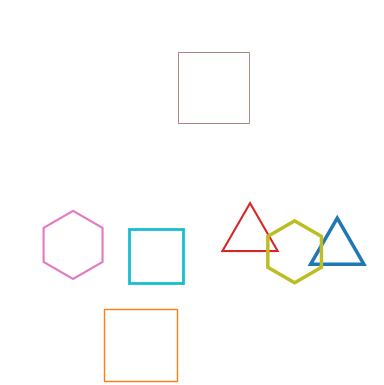[{"shape": "triangle", "thickness": 2.5, "radius": 0.4, "center": [0.876, 0.354]}, {"shape": "square", "thickness": 1, "radius": 0.47, "center": [0.365, 0.105]}, {"shape": "triangle", "thickness": 1.5, "radius": 0.41, "center": [0.649, 0.389]}, {"shape": "square", "thickness": 0.5, "radius": 0.46, "center": [0.555, 0.773]}, {"shape": "hexagon", "thickness": 1.5, "radius": 0.44, "center": [0.19, 0.364]}, {"shape": "hexagon", "thickness": 2.5, "radius": 0.4, "center": [0.765, 0.346]}, {"shape": "square", "thickness": 2, "radius": 0.35, "center": [0.406, 0.336]}]